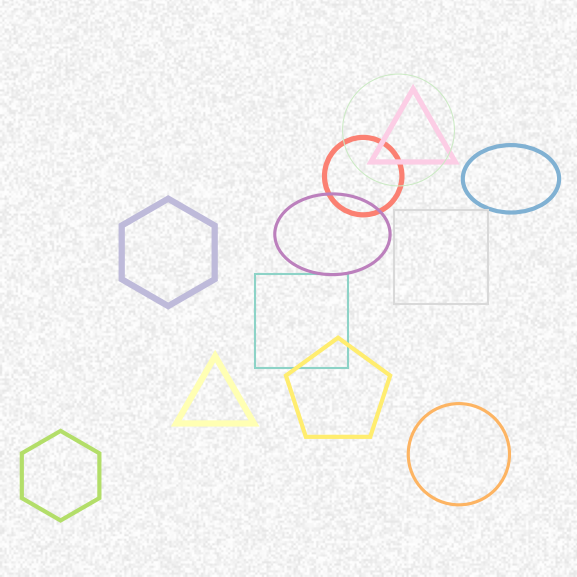[{"shape": "square", "thickness": 1, "radius": 0.4, "center": [0.523, 0.443]}, {"shape": "triangle", "thickness": 3, "radius": 0.39, "center": [0.373, 0.305]}, {"shape": "hexagon", "thickness": 3, "radius": 0.46, "center": [0.291, 0.562]}, {"shape": "circle", "thickness": 2.5, "radius": 0.34, "center": [0.629, 0.694]}, {"shape": "oval", "thickness": 2, "radius": 0.42, "center": [0.885, 0.69]}, {"shape": "circle", "thickness": 1.5, "radius": 0.44, "center": [0.795, 0.213]}, {"shape": "hexagon", "thickness": 2, "radius": 0.39, "center": [0.105, 0.175]}, {"shape": "triangle", "thickness": 2.5, "radius": 0.42, "center": [0.715, 0.761]}, {"shape": "square", "thickness": 1, "radius": 0.41, "center": [0.763, 0.554]}, {"shape": "oval", "thickness": 1.5, "radius": 0.5, "center": [0.576, 0.593]}, {"shape": "circle", "thickness": 0.5, "radius": 0.48, "center": [0.69, 0.774]}, {"shape": "pentagon", "thickness": 2, "radius": 0.47, "center": [0.585, 0.319]}]